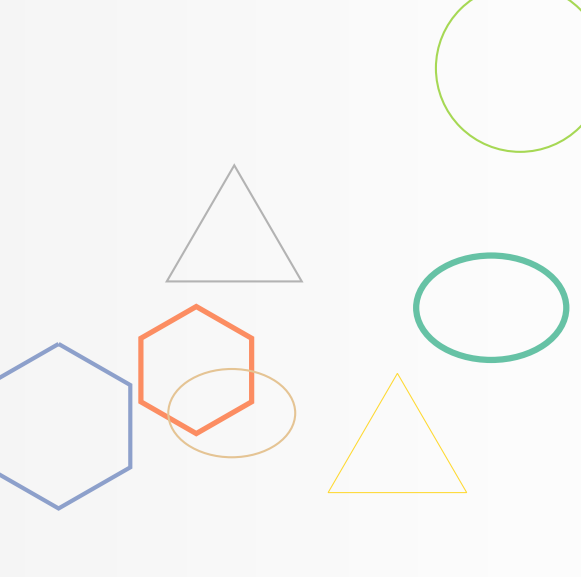[{"shape": "oval", "thickness": 3, "radius": 0.65, "center": [0.845, 0.466]}, {"shape": "hexagon", "thickness": 2.5, "radius": 0.55, "center": [0.338, 0.358]}, {"shape": "hexagon", "thickness": 2, "radius": 0.71, "center": [0.101, 0.261]}, {"shape": "circle", "thickness": 1, "radius": 0.72, "center": [0.895, 0.881]}, {"shape": "triangle", "thickness": 0.5, "radius": 0.69, "center": [0.684, 0.215]}, {"shape": "oval", "thickness": 1, "radius": 0.55, "center": [0.399, 0.284]}, {"shape": "triangle", "thickness": 1, "radius": 0.67, "center": [0.403, 0.579]}]